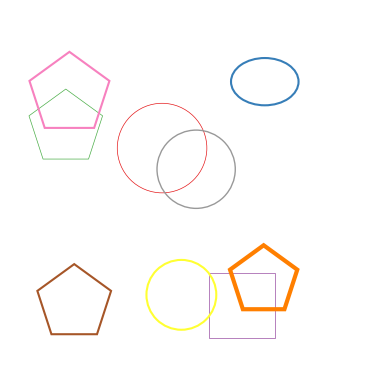[{"shape": "circle", "thickness": 0.5, "radius": 0.58, "center": [0.421, 0.615]}, {"shape": "oval", "thickness": 1.5, "radius": 0.44, "center": [0.688, 0.788]}, {"shape": "pentagon", "thickness": 0.5, "radius": 0.5, "center": [0.171, 0.668]}, {"shape": "square", "thickness": 0.5, "radius": 0.43, "center": [0.628, 0.207]}, {"shape": "pentagon", "thickness": 3, "radius": 0.46, "center": [0.685, 0.271]}, {"shape": "circle", "thickness": 1.5, "radius": 0.45, "center": [0.471, 0.234]}, {"shape": "pentagon", "thickness": 1.5, "radius": 0.5, "center": [0.193, 0.213]}, {"shape": "pentagon", "thickness": 1.5, "radius": 0.55, "center": [0.18, 0.756]}, {"shape": "circle", "thickness": 1, "radius": 0.51, "center": [0.509, 0.56]}]